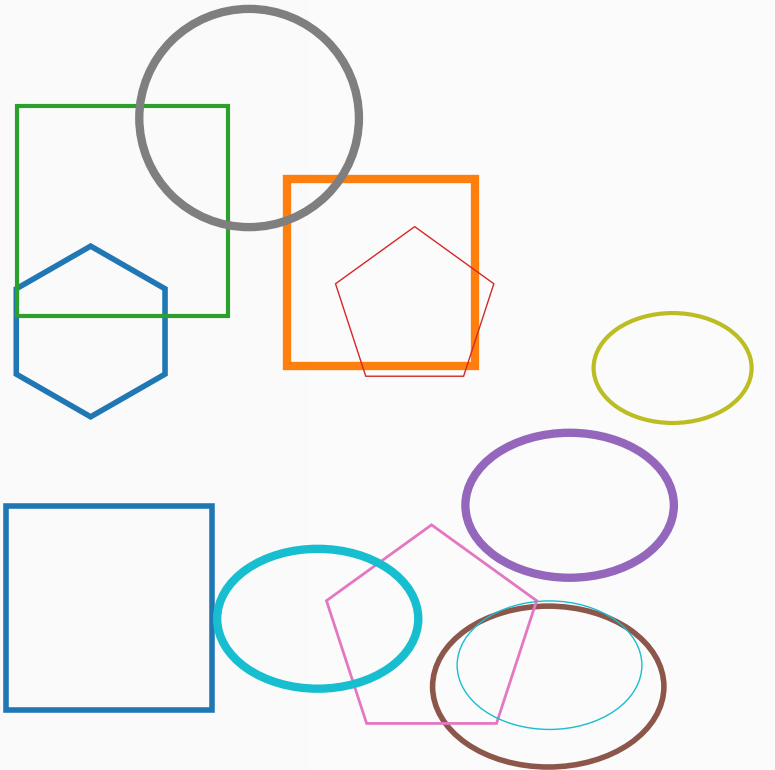[{"shape": "square", "thickness": 2, "radius": 0.66, "center": [0.141, 0.21]}, {"shape": "hexagon", "thickness": 2, "radius": 0.55, "center": [0.117, 0.57]}, {"shape": "square", "thickness": 3, "radius": 0.61, "center": [0.491, 0.646]}, {"shape": "square", "thickness": 1.5, "radius": 0.68, "center": [0.158, 0.726]}, {"shape": "pentagon", "thickness": 0.5, "radius": 0.54, "center": [0.535, 0.598]}, {"shape": "oval", "thickness": 3, "radius": 0.67, "center": [0.735, 0.344]}, {"shape": "oval", "thickness": 2, "radius": 0.75, "center": [0.707, 0.108]}, {"shape": "pentagon", "thickness": 1, "radius": 0.71, "center": [0.557, 0.176]}, {"shape": "circle", "thickness": 3, "radius": 0.71, "center": [0.321, 0.847]}, {"shape": "oval", "thickness": 1.5, "radius": 0.51, "center": [0.868, 0.522]}, {"shape": "oval", "thickness": 0.5, "radius": 0.6, "center": [0.709, 0.136]}, {"shape": "oval", "thickness": 3, "radius": 0.65, "center": [0.41, 0.196]}]